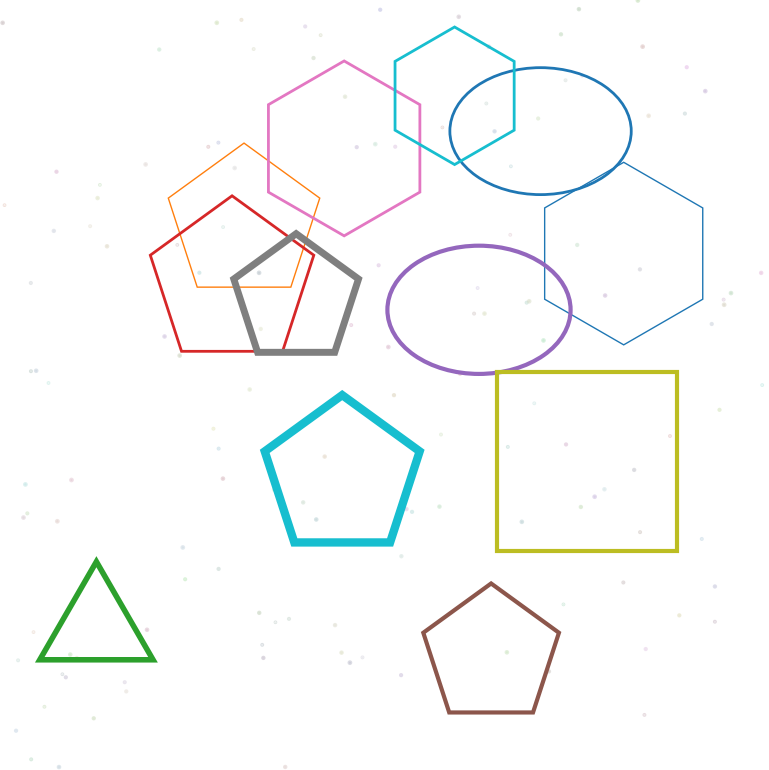[{"shape": "hexagon", "thickness": 0.5, "radius": 0.59, "center": [0.81, 0.671]}, {"shape": "oval", "thickness": 1, "radius": 0.59, "center": [0.702, 0.83]}, {"shape": "pentagon", "thickness": 0.5, "radius": 0.52, "center": [0.317, 0.711]}, {"shape": "triangle", "thickness": 2, "radius": 0.42, "center": [0.125, 0.186]}, {"shape": "pentagon", "thickness": 1, "radius": 0.56, "center": [0.301, 0.634]}, {"shape": "oval", "thickness": 1.5, "radius": 0.59, "center": [0.622, 0.598]}, {"shape": "pentagon", "thickness": 1.5, "radius": 0.46, "center": [0.638, 0.15]}, {"shape": "hexagon", "thickness": 1, "radius": 0.57, "center": [0.447, 0.807]}, {"shape": "pentagon", "thickness": 2.5, "radius": 0.43, "center": [0.385, 0.611]}, {"shape": "square", "thickness": 1.5, "radius": 0.58, "center": [0.762, 0.401]}, {"shape": "hexagon", "thickness": 1, "radius": 0.45, "center": [0.59, 0.876]}, {"shape": "pentagon", "thickness": 3, "radius": 0.53, "center": [0.444, 0.381]}]